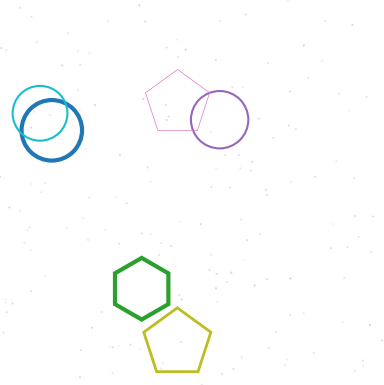[{"shape": "circle", "thickness": 3, "radius": 0.39, "center": [0.135, 0.662]}, {"shape": "hexagon", "thickness": 3, "radius": 0.4, "center": [0.368, 0.25]}, {"shape": "circle", "thickness": 1.5, "radius": 0.37, "center": [0.57, 0.689]}, {"shape": "pentagon", "thickness": 0.5, "radius": 0.44, "center": [0.461, 0.732]}, {"shape": "pentagon", "thickness": 2, "radius": 0.46, "center": [0.461, 0.109]}, {"shape": "circle", "thickness": 1.5, "radius": 0.36, "center": [0.104, 0.706]}]